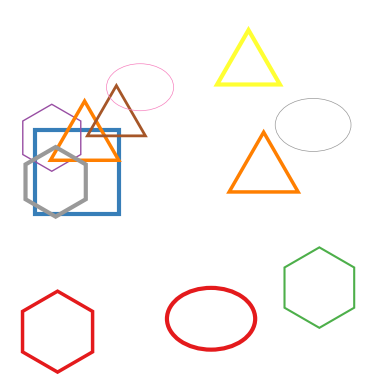[{"shape": "oval", "thickness": 3, "radius": 0.57, "center": [0.548, 0.172]}, {"shape": "hexagon", "thickness": 2.5, "radius": 0.53, "center": [0.15, 0.139]}, {"shape": "square", "thickness": 3, "radius": 0.54, "center": [0.199, 0.554]}, {"shape": "hexagon", "thickness": 1.5, "radius": 0.52, "center": [0.829, 0.253]}, {"shape": "hexagon", "thickness": 1, "radius": 0.43, "center": [0.134, 0.642]}, {"shape": "triangle", "thickness": 2.5, "radius": 0.52, "center": [0.685, 0.553]}, {"shape": "triangle", "thickness": 2.5, "radius": 0.51, "center": [0.22, 0.635]}, {"shape": "triangle", "thickness": 3, "radius": 0.47, "center": [0.645, 0.828]}, {"shape": "triangle", "thickness": 2, "radius": 0.44, "center": [0.302, 0.691]}, {"shape": "oval", "thickness": 0.5, "radius": 0.44, "center": [0.364, 0.773]}, {"shape": "oval", "thickness": 0.5, "radius": 0.49, "center": [0.813, 0.676]}, {"shape": "hexagon", "thickness": 3, "radius": 0.45, "center": [0.145, 0.528]}]